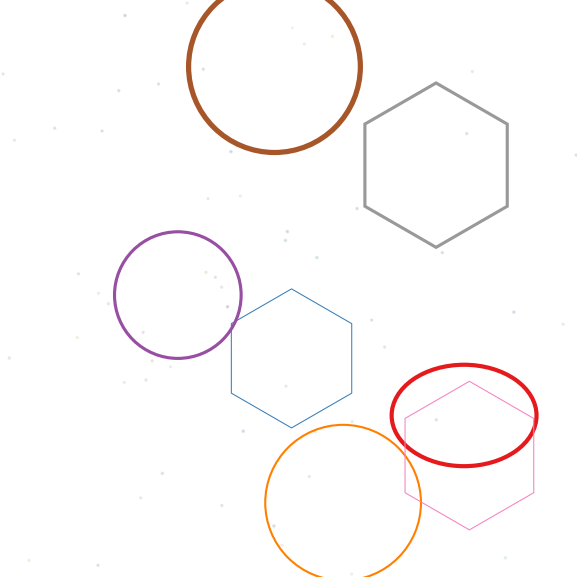[{"shape": "oval", "thickness": 2, "radius": 0.63, "center": [0.804, 0.28]}, {"shape": "hexagon", "thickness": 0.5, "radius": 0.6, "center": [0.505, 0.379]}, {"shape": "circle", "thickness": 1.5, "radius": 0.55, "center": [0.308, 0.488]}, {"shape": "circle", "thickness": 1, "radius": 0.67, "center": [0.594, 0.129]}, {"shape": "circle", "thickness": 2.5, "radius": 0.74, "center": [0.475, 0.884]}, {"shape": "hexagon", "thickness": 0.5, "radius": 0.64, "center": [0.813, 0.21]}, {"shape": "hexagon", "thickness": 1.5, "radius": 0.71, "center": [0.755, 0.713]}]